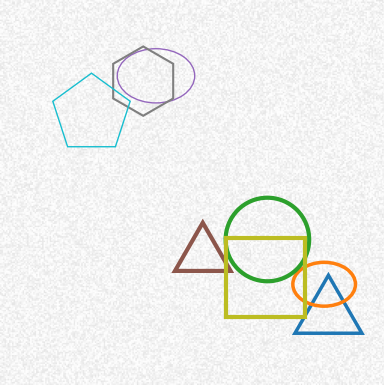[{"shape": "triangle", "thickness": 2.5, "radius": 0.5, "center": [0.853, 0.185]}, {"shape": "oval", "thickness": 2.5, "radius": 0.41, "center": [0.842, 0.262]}, {"shape": "circle", "thickness": 3, "radius": 0.54, "center": [0.695, 0.378]}, {"shape": "oval", "thickness": 1, "radius": 0.5, "center": [0.405, 0.803]}, {"shape": "triangle", "thickness": 3, "radius": 0.42, "center": [0.527, 0.338]}, {"shape": "hexagon", "thickness": 1.5, "radius": 0.45, "center": [0.372, 0.789]}, {"shape": "square", "thickness": 3, "radius": 0.51, "center": [0.691, 0.28]}, {"shape": "pentagon", "thickness": 1, "radius": 0.53, "center": [0.238, 0.704]}]